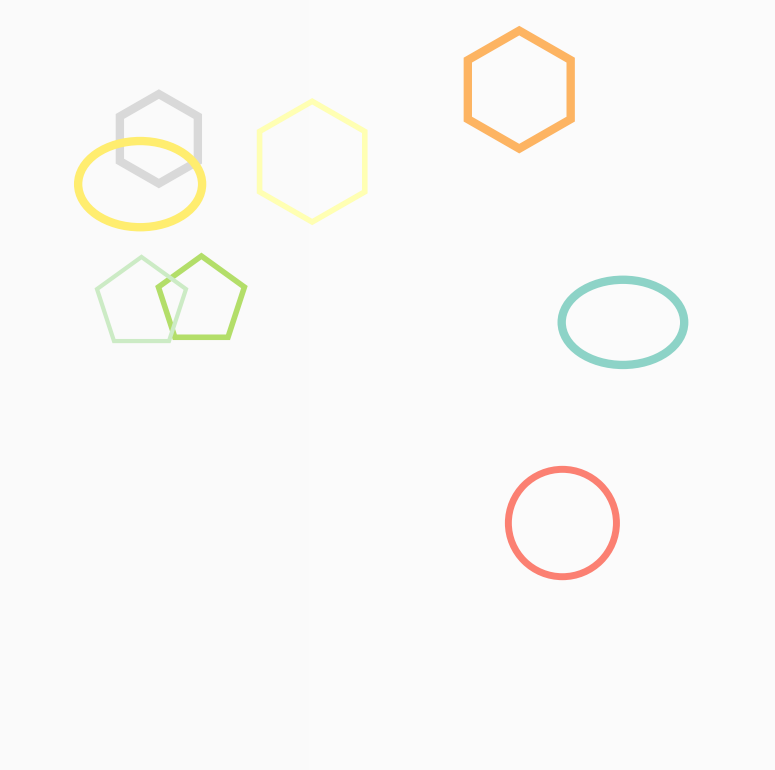[{"shape": "oval", "thickness": 3, "radius": 0.4, "center": [0.804, 0.581]}, {"shape": "hexagon", "thickness": 2, "radius": 0.39, "center": [0.403, 0.79]}, {"shape": "circle", "thickness": 2.5, "radius": 0.35, "center": [0.726, 0.321]}, {"shape": "hexagon", "thickness": 3, "radius": 0.38, "center": [0.67, 0.884]}, {"shape": "pentagon", "thickness": 2, "radius": 0.29, "center": [0.26, 0.609]}, {"shape": "hexagon", "thickness": 3, "radius": 0.29, "center": [0.205, 0.82]}, {"shape": "pentagon", "thickness": 1.5, "radius": 0.3, "center": [0.183, 0.606]}, {"shape": "oval", "thickness": 3, "radius": 0.4, "center": [0.181, 0.761]}]